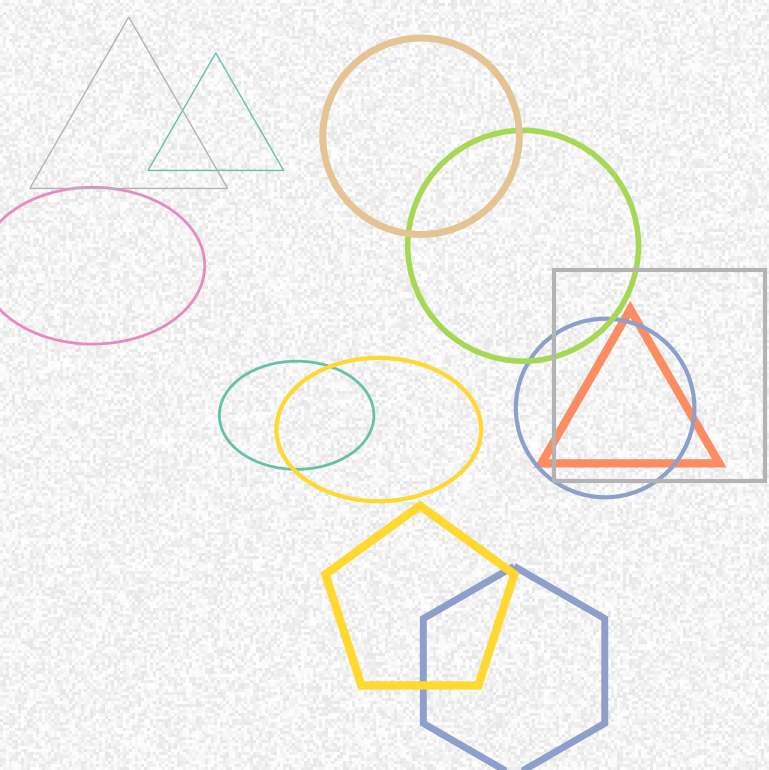[{"shape": "triangle", "thickness": 0.5, "radius": 0.51, "center": [0.28, 0.83]}, {"shape": "oval", "thickness": 1, "radius": 0.5, "center": [0.385, 0.461]}, {"shape": "triangle", "thickness": 3, "radius": 0.67, "center": [0.819, 0.465]}, {"shape": "circle", "thickness": 1.5, "radius": 0.58, "center": [0.786, 0.47]}, {"shape": "hexagon", "thickness": 2.5, "radius": 0.68, "center": [0.668, 0.129]}, {"shape": "oval", "thickness": 1, "radius": 0.73, "center": [0.12, 0.655]}, {"shape": "circle", "thickness": 2, "radius": 0.75, "center": [0.679, 0.681]}, {"shape": "pentagon", "thickness": 3, "radius": 0.65, "center": [0.545, 0.214]}, {"shape": "oval", "thickness": 1.5, "radius": 0.67, "center": [0.492, 0.442]}, {"shape": "circle", "thickness": 2.5, "radius": 0.64, "center": [0.547, 0.823]}, {"shape": "square", "thickness": 1.5, "radius": 0.68, "center": [0.857, 0.513]}, {"shape": "triangle", "thickness": 0.5, "radius": 0.74, "center": [0.167, 0.83]}]